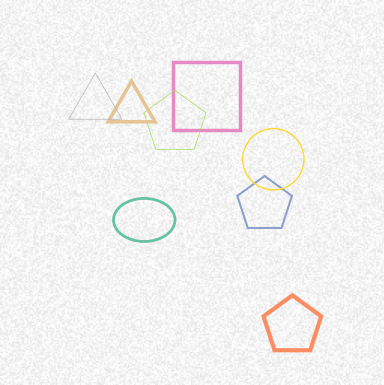[{"shape": "oval", "thickness": 2, "radius": 0.4, "center": [0.375, 0.429]}, {"shape": "pentagon", "thickness": 3, "radius": 0.39, "center": [0.759, 0.154]}, {"shape": "pentagon", "thickness": 1.5, "radius": 0.37, "center": [0.687, 0.468]}, {"shape": "square", "thickness": 2.5, "radius": 0.44, "center": [0.536, 0.75]}, {"shape": "pentagon", "thickness": 0.5, "radius": 0.42, "center": [0.454, 0.681]}, {"shape": "circle", "thickness": 1, "radius": 0.4, "center": [0.71, 0.586]}, {"shape": "triangle", "thickness": 2.5, "radius": 0.35, "center": [0.342, 0.719]}, {"shape": "triangle", "thickness": 0.5, "radius": 0.4, "center": [0.248, 0.73]}]